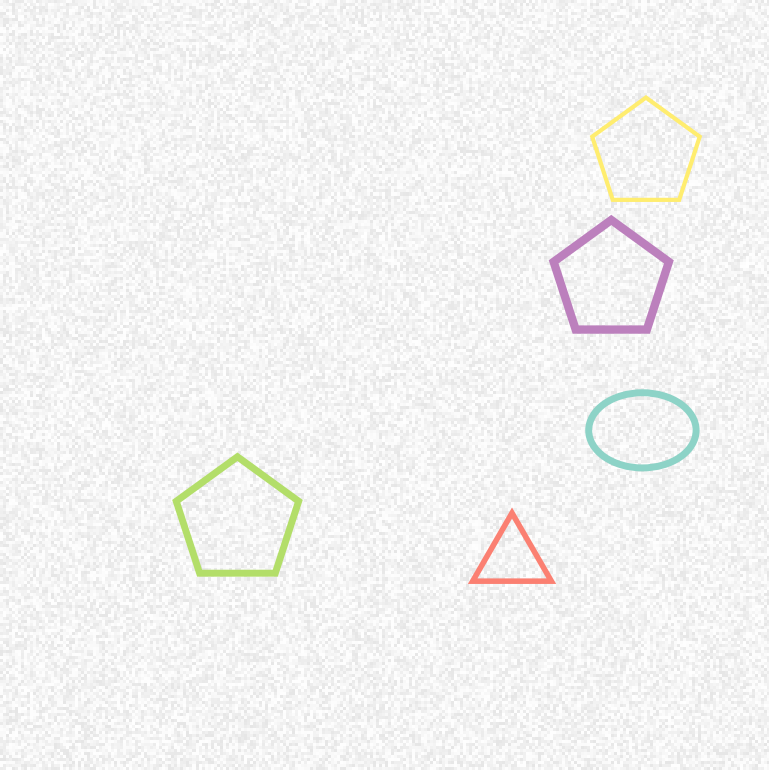[{"shape": "oval", "thickness": 2.5, "radius": 0.35, "center": [0.834, 0.441]}, {"shape": "triangle", "thickness": 2, "radius": 0.3, "center": [0.665, 0.275]}, {"shape": "pentagon", "thickness": 2.5, "radius": 0.42, "center": [0.308, 0.323]}, {"shape": "pentagon", "thickness": 3, "radius": 0.39, "center": [0.794, 0.636]}, {"shape": "pentagon", "thickness": 1.5, "radius": 0.37, "center": [0.839, 0.8]}]